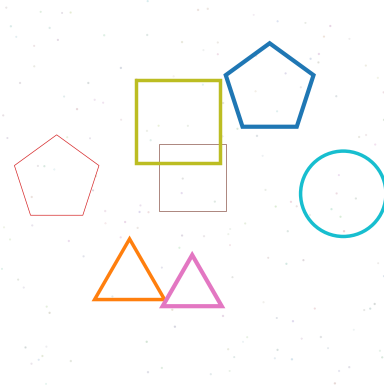[{"shape": "pentagon", "thickness": 3, "radius": 0.6, "center": [0.7, 0.768]}, {"shape": "triangle", "thickness": 2.5, "radius": 0.52, "center": [0.337, 0.274]}, {"shape": "pentagon", "thickness": 0.5, "radius": 0.58, "center": [0.147, 0.534]}, {"shape": "square", "thickness": 0.5, "radius": 0.44, "center": [0.501, 0.539]}, {"shape": "triangle", "thickness": 3, "radius": 0.44, "center": [0.499, 0.249]}, {"shape": "square", "thickness": 2.5, "radius": 0.54, "center": [0.462, 0.684]}, {"shape": "circle", "thickness": 2.5, "radius": 0.55, "center": [0.892, 0.497]}]